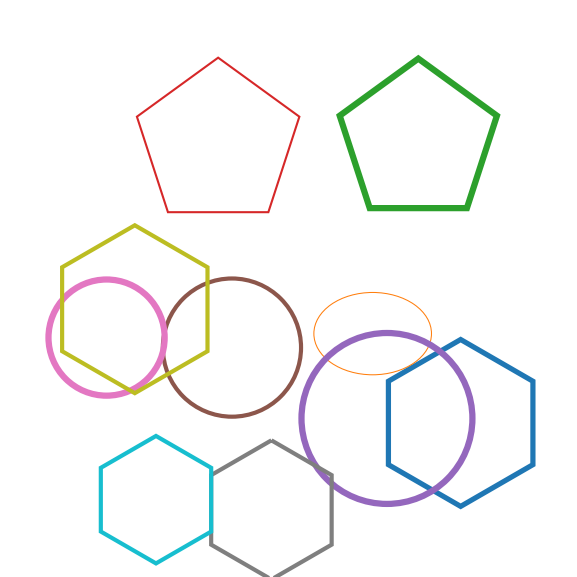[{"shape": "hexagon", "thickness": 2.5, "radius": 0.72, "center": [0.798, 0.267]}, {"shape": "oval", "thickness": 0.5, "radius": 0.51, "center": [0.645, 0.421]}, {"shape": "pentagon", "thickness": 3, "radius": 0.72, "center": [0.724, 0.755]}, {"shape": "pentagon", "thickness": 1, "radius": 0.74, "center": [0.378, 0.751]}, {"shape": "circle", "thickness": 3, "radius": 0.74, "center": [0.67, 0.275]}, {"shape": "circle", "thickness": 2, "radius": 0.6, "center": [0.402, 0.397]}, {"shape": "circle", "thickness": 3, "radius": 0.5, "center": [0.185, 0.415]}, {"shape": "hexagon", "thickness": 2, "radius": 0.6, "center": [0.47, 0.116]}, {"shape": "hexagon", "thickness": 2, "radius": 0.73, "center": [0.233, 0.464]}, {"shape": "hexagon", "thickness": 2, "radius": 0.55, "center": [0.27, 0.134]}]